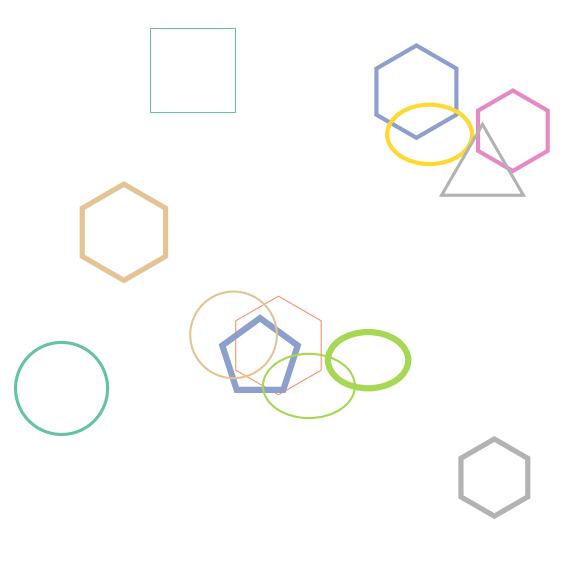[{"shape": "square", "thickness": 0.5, "radius": 0.37, "center": [0.333, 0.878]}, {"shape": "circle", "thickness": 1.5, "radius": 0.4, "center": [0.107, 0.327]}, {"shape": "hexagon", "thickness": 0.5, "radius": 0.43, "center": [0.482, 0.401]}, {"shape": "hexagon", "thickness": 2, "radius": 0.4, "center": [0.721, 0.84]}, {"shape": "pentagon", "thickness": 3, "radius": 0.34, "center": [0.45, 0.38]}, {"shape": "hexagon", "thickness": 2, "radius": 0.35, "center": [0.888, 0.773]}, {"shape": "oval", "thickness": 1, "radius": 0.4, "center": [0.535, 0.331]}, {"shape": "oval", "thickness": 3, "radius": 0.35, "center": [0.637, 0.375]}, {"shape": "oval", "thickness": 2, "radius": 0.37, "center": [0.744, 0.766]}, {"shape": "circle", "thickness": 1, "radius": 0.37, "center": [0.404, 0.419]}, {"shape": "hexagon", "thickness": 2.5, "radius": 0.42, "center": [0.215, 0.597]}, {"shape": "triangle", "thickness": 1.5, "radius": 0.41, "center": [0.835, 0.702]}, {"shape": "hexagon", "thickness": 2.5, "radius": 0.33, "center": [0.856, 0.172]}]